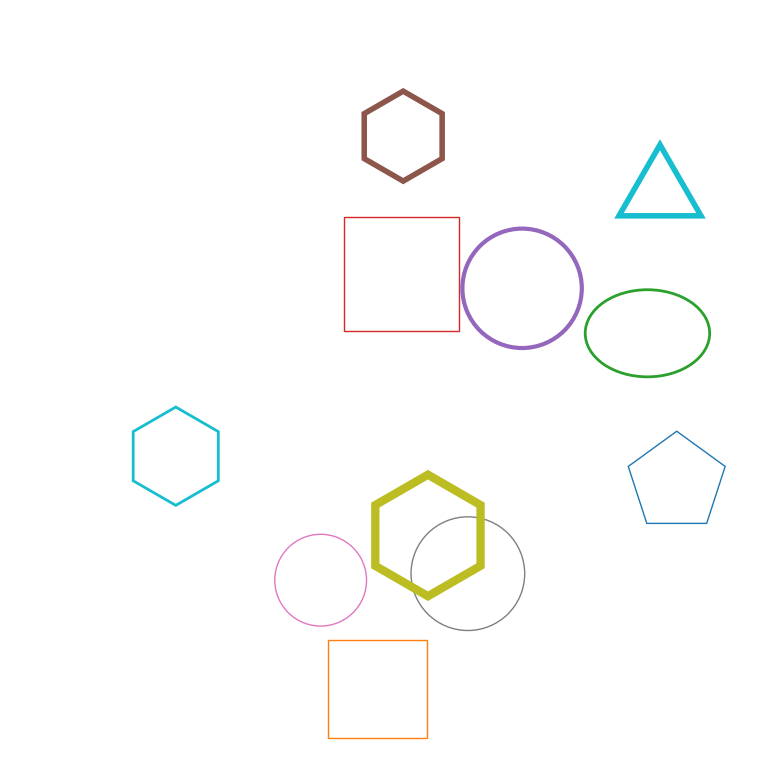[{"shape": "pentagon", "thickness": 0.5, "radius": 0.33, "center": [0.879, 0.374]}, {"shape": "square", "thickness": 0.5, "radius": 0.32, "center": [0.49, 0.105]}, {"shape": "oval", "thickness": 1, "radius": 0.4, "center": [0.841, 0.567]}, {"shape": "square", "thickness": 0.5, "radius": 0.37, "center": [0.521, 0.644]}, {"shape": "circle", "thickness": 1.5, "radius": 0.39, "center": [0.678, 0.626]}, {"shape": "hexagon", "thickness": 2, "radius": 0.29, "center": [0.524, 0.823]}, {"shape": "circle", "thickness": 0.5, "radius": 0.3, "center": [0.416, 0.247]}, {"shape": "circle", "thickness": 0.5, "radius": 0.37, "center": [0.608, 0.255]}, {"shape": "hexagon", "thickness": 3, "radius": 0.39, "center": [0.556, 0.305]}, {"shape": "triangle", "thickness": 2, "radius": 0.31, "center": [0.857, 0.75]}, {"shape": "hexagon", "thickness": 1, "radius": 0.32, "center": [0.228, 0.408]}]